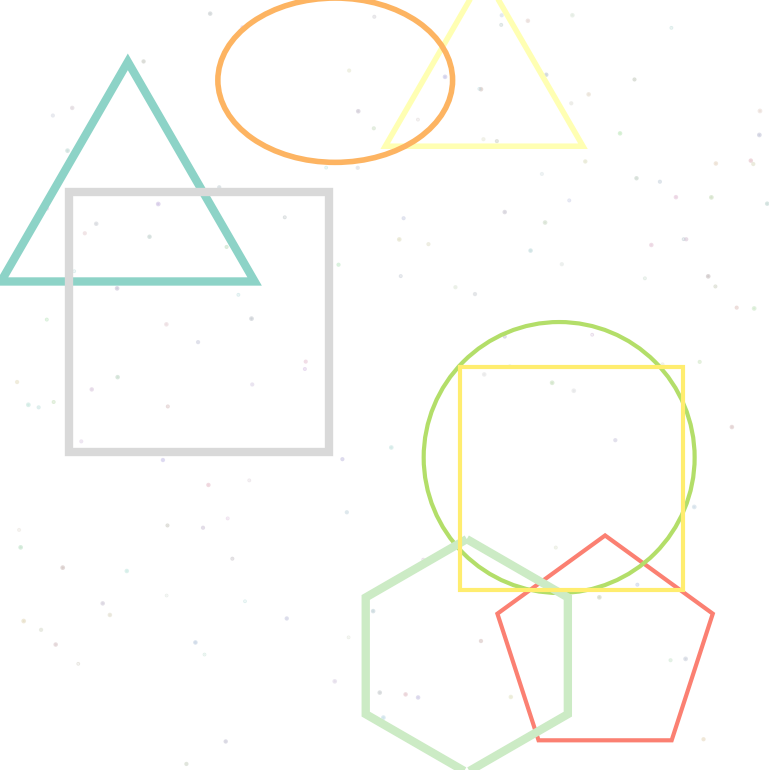[{"shape": "triangle", "thickness": 3, "radius": 0.95, "center": [0.166, 0.73]}, {"shape": "triangle", "thickness": 2, "radius": 0.74, "center": [0.629, 0.884]}, {"shape": "pentagon", "thickness": 1.5, "radius": 0.74, "center": [0.786, 0.158]}, {"shape": "oval", "thickness": 2, "radius": 0.76, "center": [0.435, 0.896]}, {"shape": "circle", "thickness": 1.5, "radius": 0.88, "center": [0.726, 0.406]}, {"shape": "square", "thickness": 3, "radius": 0.84, "center": [0.259, 0.582]}, {"shape": "hexagon", "thickness": 3, "radius": 0.76, "center": [0.606, 0.148]}, {"shape": "square", "thickness": 1.5, "radius": 0.72, "center": [0.742, 0.378]}]